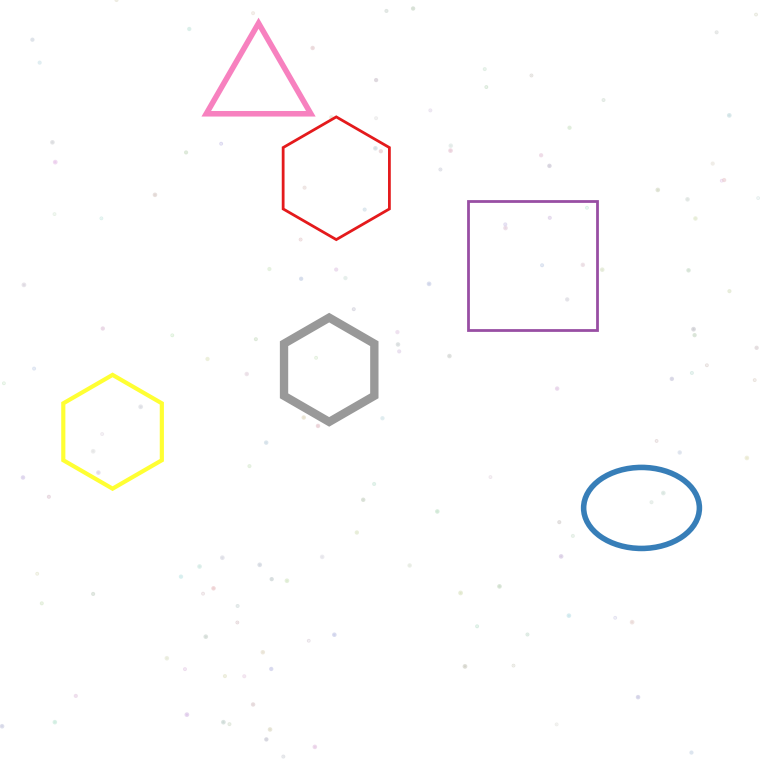[{"shape": "hexagon", "thickness": 1, "radius": 0.4, "center": [0.437, 0.769]}, {"shape": "oval", "thickness": 2, "radius": 0.38, "center": [0.833, 0.34]}, {"shape": "square", "thickness": 1, "radius": 0.42, "center": [0.692, 0.655]}, {"shape": "hexagon", "thickness": 1.5, "radius": 0.37, "center": [0.146, 0.439]}, {"shape": "triangle", "thickness": 2, "radius": 0.39, "center": [0.336, 0.891]}, {"shape": "hexagon", "thickness": 3, "radius": 0.34, "center": [0.428, 0.52]}]